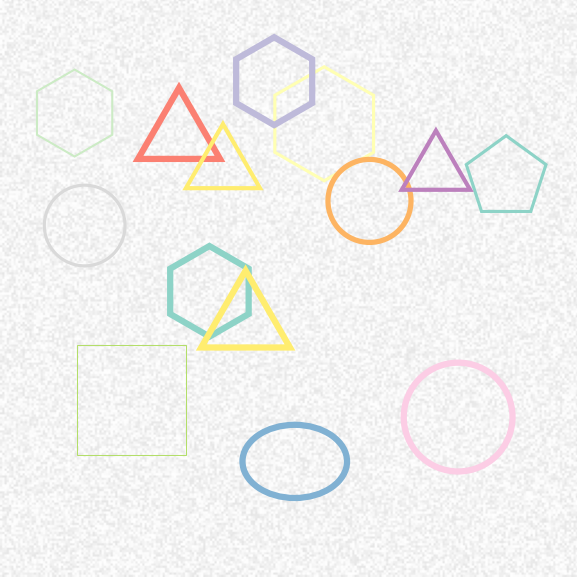[{"shape": "pentagon", "thickness": 1.5, "radius": 0.36, "center": [0.876, 0.692]}, {"shape": "hexagon", "thickness": 3, "radius": 0.39, "center": [0.363, 0.495]}, {"shape": "hexagon", "thickness": 1.5, "radius": 0.49, "center": [0.561, 0.785]}, {"shape": "hexagon", "thickness": 3, "radius": 0.38, "center": [0.475, 0.859]}, {"shape": "triangle", "thickness": 3, "radius": 0.41, "center": [0.31, 0.765]}, {"shape": "oval", "thickness": 3, "radius": 0.45, "center": [0.51, 0.2]}, {"shape": "circle", "thickness": 2.5, "radius": 0.36, "center": [0.64, 0.651]}, {"shape": "square", "thickness": 0.5, "radius": 0.47, "center": [0.228, 0.306]}, {"shape": "circle", "thickness": 3, "radius": 0.47, "center": [0.793, 0.277]}, {"shape": "circle", "thickness": 1.5, "radius": 0.35, "center": [0.147, 0.609]}, {"shape": "triangle", "thickness": 2, "radius": 0.34, "center": [0.755, 0.705]}, {"shape": "hexagon", "thickness": 1, "radius": 0.38, "center": [0.129, 0.803]}, {"shape": "triangle", "thickness": 3, "radius": 0.44, "center": [0.425, 0.442]}, {"shape": "triangle", "thickness": 2, "radius": 0.37, "center": [0.386, 0.71]}]